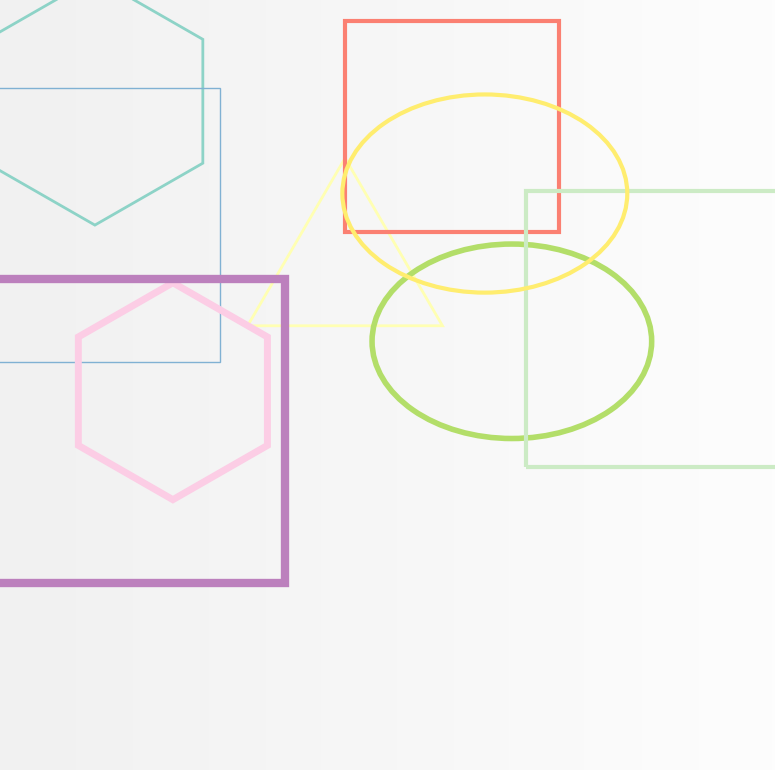[{"shape": "hexagon", "thickness": 1, "radius": 0.8, "center": [0.122, 0.868]}, {"shape": "triangle", "thickness": 1, "radius": 0.73, "center": [0.445, 0.65]}, {"shape": "square", "thickness": 1.5, "radius": 0.69, "center": [0.583, 0.836]}, {"shape": "square", "thickness": 0.5, "radius": 0.89, "center": [0.105, 0.708]}, {"shape": "oval", "thickness": 2, "radius": 0.9, "center": [0.66, 0.557]}, {"shape": "hexagon", "thickness": 2.5, "radius": 0.7, "center": [0.223, 0.492]}, {"shape": "square", "thickness": 3, "radius": 0.99, "center": [0.17, 0.44]}, {"shape": "square", "thickness": 1.5, "radius": 0.9, "center": [0.858, 0.572]}, {"shape": "oval", "thickness": 1.5, "radius": 0.92, "center": [0.626, 0.749]}]